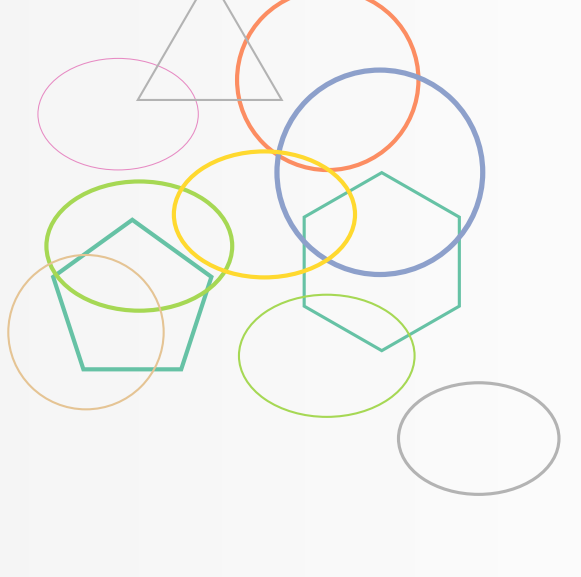[{"shape": "hexagon", "thickness": 1.5, "radius": 0.77, "center": [0.657, 0.546]}, {"shape": "pentagon", "thickness": 2, "radius": 0.72, "center": [0.228, 0.475]}, {"shape": "circle", "thickness": 2, "radius": 0.78, "center": [0.564, 0.861]}, {"shape": "circle", "thickness": 2.5, "radius": 0.89, "center": [0.653, 0.701]}, {"shape": "oval", "thickness": 0.5, "radius": 0.69, "center": [0.203, 0.801]}, {"shape": "oval", "thickness": 1, "radius": 0.76, "center": [0.562, 0.383]}, {"shape": "oval", "thickness": 2, "radius": 0.8, "center": [0.24, 0.573]}, {"shape": "oval", "thickness": 2, "radius": 0.78, "center": [0.455, 0.628]}, {"shape": "circle", "thickness": 1, "radius": 0.67, "center": [0.148, 0.424]}, {"shape": "oval", "thickness": 1.5, "radius": 0.69, "center": [0.824, 0.24]}, {"shape": "triangle", "thickness": 1, "radius": 0.71, "center": [0.361, 0.898]}]